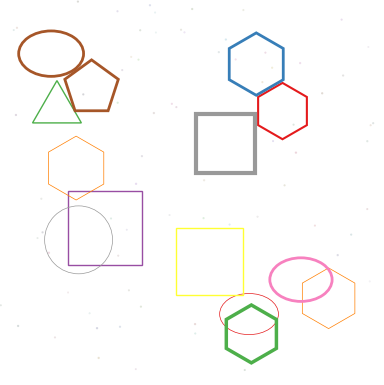[{"shape": "hexagon", "thickness": 1.5, "radius": 0.37, "center": [0.734, 0.712]}, {"shape": "oval", "thickness": 0.5, "radius": 0.38, "center": [0.647, 0.184]}, {"shape": "hexagon", "thickness": 2, "radius": 0.41, "center": [0.666, 0.834]}, {"shape": "hexagon", "thickness": 2.5, "radius": 0.38, "center": [0.653, 0.133]}, {"shape": "triangle", "thickness": 1, "radius": 0.37, "center": [0.148, 0.717]}, {"shape": "square", "thickness": 1, "radius": 0.48, "center": [0.273, 0.407]}, {"shape": "hexagon", "thickness": 0.5, "radius": 0.39, "center": [0.854, 0.225]}, {"shape": "hexagon", "thickness": 0.5, "radius": 0.41, "center": [0.198, 0.563]}, {"shape": "square", "thickness": 1, "radius": 0.43, "center": [0.544, 0.321]}, {"shape": "pentagon", "thickness": 2, "radius": 0.37, "center": [0.238, 0.771]}, {"shape": "oval", "thickness": 2, "radius": 0.42, "center": [0.133, 0.861]}, {"shape": "oval", "thickness": 2, "radius": 0.4, "center": [0.782, 0.274]}, {"shape": "square", "thickness": 3, "radius": 0.38, "center": [0.585, 0.627]}, {"shape": "circle", "thickness": 0.5, "radius": 0.44, "center": [0.204, 0.377]}]